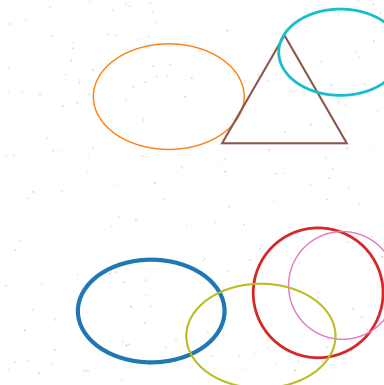[{"shape": "oval", "thickness": 3, "radius": 0.95, "center": [0.393, 0.192]}, {"shape": "oval", "thickness": 1, "radius": 0.98, "center": [0.438, 0.749]}, {"shape": "circle", "thickness": 2, "radius": 0.84, "center": [0.826, 0.239]}, {"shape": "triangle", "thickness": 1.5, "radius": 0.94, "center": [0.739, 0.721]}, {"shape": "circle", "thickness": 1, "radius": 0.7, "center": [0.89, 0.259]}, {"shape": "oval", "thickness": 1.5, "radius": 0.97, "center": [0.678, 0.127]}, {"shape": "oval", "thickness": 2, "radius": 0.8, "center": [0.884, 0.864]}]